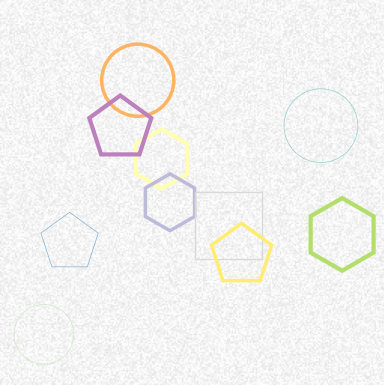[{"shape": "circle", "thickness": 0.5, "radius": 0.48, "center": [0.833, 0.674]}, {"shape": "hexagon", "thickness": 3, "radius": 0.39, "center": [0.42, 0.587]}, {"shape": "hexagon", "thickness": 2.5, "radius": 0.37, "center": [0.441, 0.475]}, {"shape": "pentagon", "thickness": 0.5, "radius": 0.39, "center": [0.181, 0.37]}, {"shape": "circle", "thickness": 2.5, "radius": 0.47, "center": [0.358, 0.792]}, {"shape": "hexagon", "thickness": 3, "radius": 0.47, "center": [0.889, 0.391]}, {"shape": "square", "thickness": 1, "radius": 0.44, "center": [0.593, 0.413]}, {"shape": "pentagon", "thickness": 3, "radius": 0.42, "center": [0.312, 0.667]}, {"shape": "circle", "thickness": 0.5, "radius": 0.39, "center": [0.114, 0.132]}, {"shape": "pentagon", "thickness": 2.5, "radius": 0.41, "center": [0.628, 0.338]}]